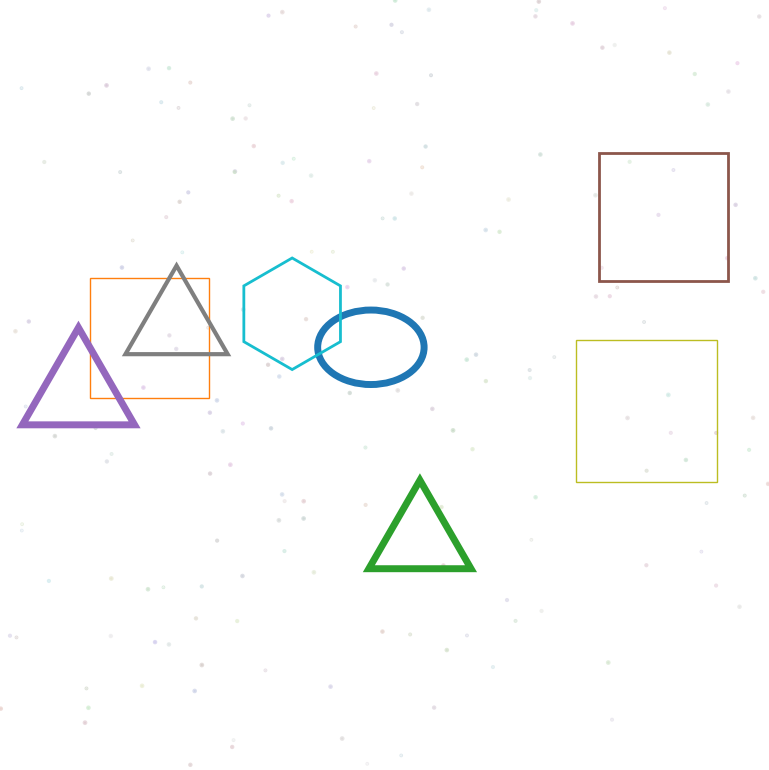[{"shape": "oval", "thickness": 2.5, "radius": 0.35, "center": [0.482, 0.549]}, {"shape": "square", "thickness": 0.5, "radius": 0.39, "center": [0.194, 0.561]}, {"shape": "triangle", "thickness": 2.5, "radius": 0.38, "center": [0.545, 0.3]}, {"shape": "triangle", "thickness": 2.5, "radius": 0.42, "center": [0.102, 0.49]}, {"shape": "square", "thickness": 1, "radius": 0.42, "center": [0.861, 0.718]}, {"shape": "triangle", "thickness": 1.5, "radius": 0.38, "center": [0.229, 0.578]}, {"shape": "square", "thickness": 0.5, "radius": 0.46, "center": [0.839, 0.466]}, {"shape": "hexagon", "thickness": 1, "radius": 0.36, "center": [0.379, 0.592]}]